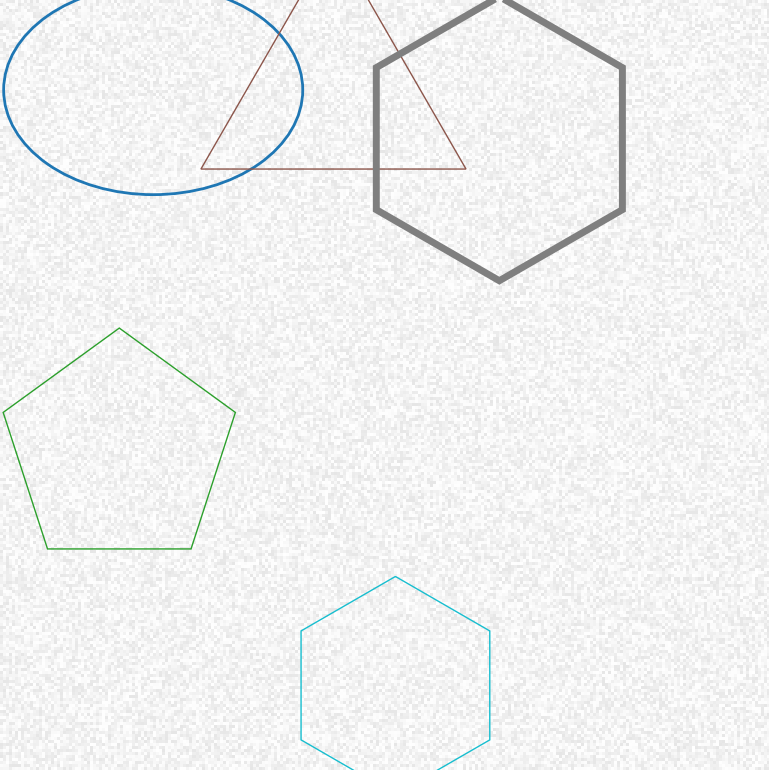[{"shape": "oval", "thickness": 1, "radius": 0.97, "center": [0.199, 0.883]}, {"shape": "pentagon", "thickness": 0.5, "radius": 0.79, "center": [0.155, 0.415]}, {"shape": "triangle", "thickness": 0.5, "radius": 0.99, "center": [0.433, 0.88]}, {"shape": "hexagon", "thickness": 2.5, "radius": 0.92, "center": [0.649, 0.82]}, {"shape": "hexagon", "thickness": 0.5, "radius": 0.71, "center": [0.514, 0.11]}]